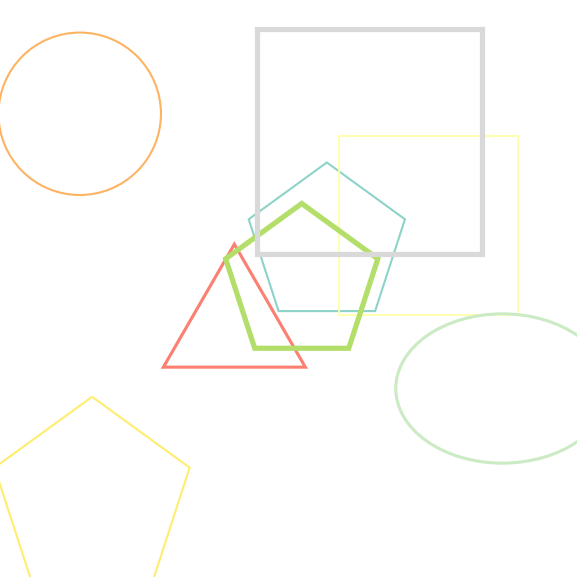[{"shape": "pentagon", "thickness": 1, "radius": 0.71, "center": [0.566, 0.576]}, {"shape": "square", "thickness": 1, "radius": 0.77, "center": [0.742, 0.609]}, {"shape": "triangle", "thickness": 1.5, "radius": 0.71, "center": [0.406, 0.434]}, {"shape": "circle", "thickness": 1, "radius": 0.7, "center": [0.138, 0.802]}, {"shape": "pentagon", "thickness": 2.5, "radius": 0.69, "center": [0.522, 0.508]}, {"shape": "square", "thickness": 2.5, "radius": 0.97, "center": [0.64, 0.753]}, {"shape": "oval", "thickness": 1.5, "radius": 0.92, "center": [0.87, 0.326]}, {"shape": "pentagon", "thickness": 1, "radius": 0.89, "center": [0.159, 0.135]}]